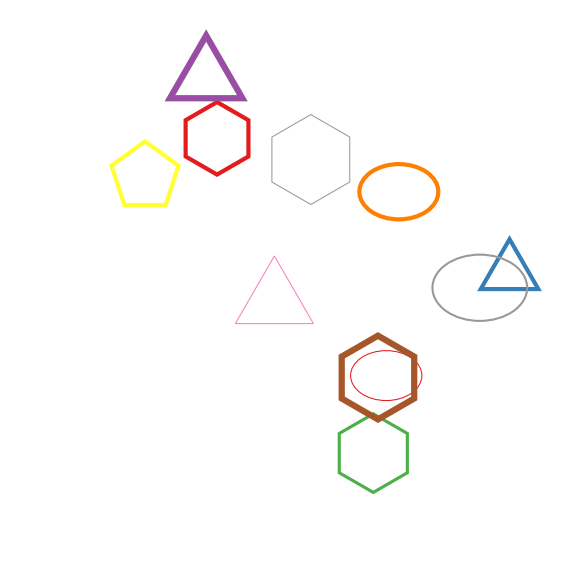[{"shape": "hexagon", "thickness": 2, "radius": 0.31, "center": [0.376, 0.76]}, {"shape": "oval", "thickness": 0.5, "radius": 0.31, "center": [0.669, 0.349]}, {"shape": "triangle", "thickness": 2, "radius": 0.29, "center": [0.882, 0.527]}, {"shape": "hexagon", "thickness": 1.5, "radius": 0.34, "center": [0.646, 0.215]}, {"shape": "triangle", "thickness": 3, "radius": 0.36, "center": [0.357, 0.865]}, {"shape": "oval", "thickness": 2, "radius": 0.34, "center": [0.691, 0.667]}, {"shape": "pentagon", "thickness": 2, "radius": 0.3, "center": [0.251, 0.693]}, {"shape": "hexagon", "thickness": 3, "radius": 0.36, "center": [0.654, 0.345]}, {"shape": "triangle", "thickness": 0.5, "radius": 0.39, "center": [0.475, 0.478]}, {"shape": "hexagon", "thickness": 0.5, "radius": 0.39, "center": [0.538, 0.723]}, {"shape": "oval", "thickness": 1, "radius": 0.41, "center": [0.831, 0.501]}]